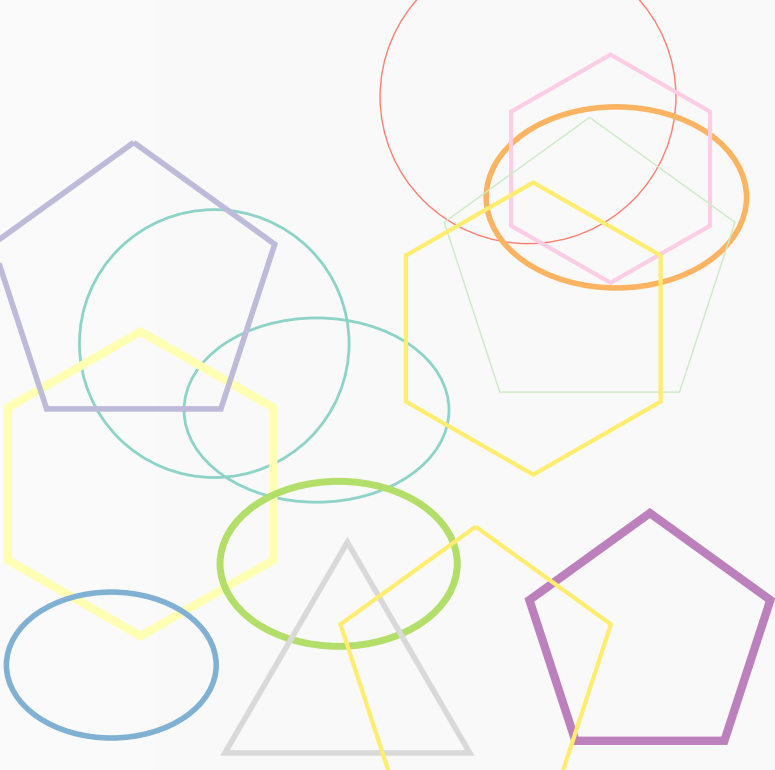[{"shape": "oval", "thickness": 1, "radius": 0.85, "center": [0.408, 0.467]}, {"shape": "circle", "thickness": 1, "radius": 0.87, "center": [0.276, 0.554]}, {"shape": "hexagon", "thickness": 3, "radius": 0.99, "center": [0.181, 0.372]}, {"shape": "pentagon", "thickness": 2, "radius": 0.96, "center": [0.173, 0.624]}, {"shape": "circle", "thickness": 0.5, "radius": 0.95, "center": [0.681, 0.874]}, {"shape": "oval", "thickness": 2, "radius": 0.68, "center": [0.144, 0.136]}, {"shape": "oval", "thickness": 2, "radius": 0.84, "center": [0.795, 0.744]}, {"shape": "oval", "thickness": 2.5, "radius": 0.77, "center": [0.437, 0.268]}, {"shape": "hexagon", "thickness": 1.5, "radius": 0.74, "center": [0.788, 0.781]}, {"shape": "triangle", "thickness": 2, "radius": 0.91, "center": [0.448, 0.113]}, {"shape": "pentagon", "thickness": 3, "radius": 0.82, "center": [0.839, 0.17]}, {"shape": "pentagon", "thickness": 0.5, "radius": 0.99, "center": [0.761, 0.65]}, {"shape": "pentagon", "thickness": 1.5, "radius": 0.92, "center": [0.614, 0.133]}, {"shape": "hexagon", "thickness": 1.5, "radius": 0.95, "center": [0.688, 0.573]}]